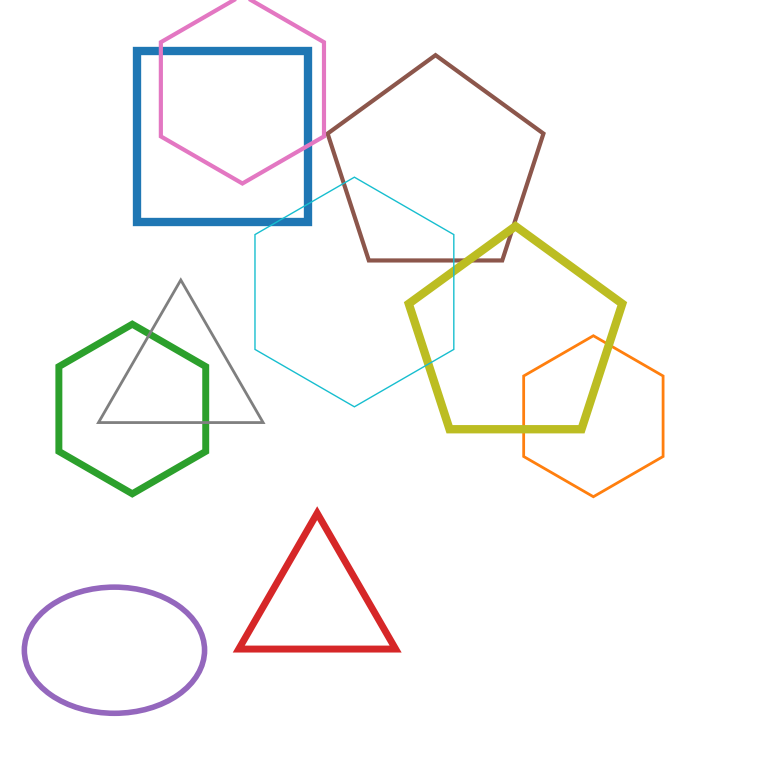[{"shape": "square", "thickness": 3, "radius": 0.56, "center": [0.289, 0.823]}, {"shape": "hexagon", "thickness": 1, "radius": 0.52, "center": [0.771, 0.459]}, {"shape": "hexagon", "thickness": 2.5, "radius": 0.55, "center": [0.172, 0.469]}, {"shape": "triangle", "thickness": 2.5, "radius": 0.59, "center": [0.412, 0.216]}, {"shape": "oval", "thickness": 2, "radius": 0.59, "center": [0.149, 0.156]}, {"shape": "pentagon", "thickness": 1.5, "radius": 0.74, "center": [0.566, 0.781]}, {"shape": "hexagon", "thickness": 1.5, "radius": 0.61, "center": [0.315, 0.884]}, {"shape": "triangle", "thickness": 1, "radius": 0.62, "center": [0.235, 0.513]}, {"shape": "pentagon", "thickness": 3, "radius": 0.73, "center": [0.669, 0.56]}, {"shape": "hexagon", "thickness": 0.5, "radius": 0.75, "center": [0.46, 0.621]}]